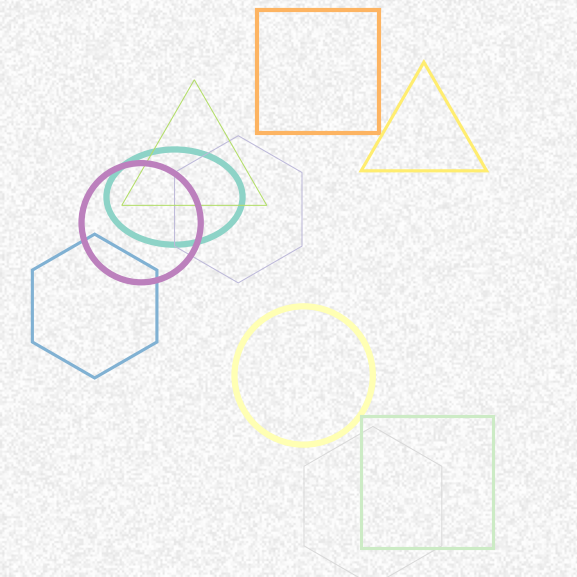[{"shape": "oval", "thickness": 3, "radius": 0.59, "center": [0.302, 0.658]}, {"shape": "circle", "thickness": 3, "radius": 0.6, "center": [0.526, 0.349]}, {"shape": "hexagon", "thickness": 0.5, "radius": 0.64, "center": [0.413, 0.637]}, {"shape": "hexagon", "thickness": 1.5, "radius": 0.62, "center": [0.164, 0.469]}, {"shape": "square", "thickness": 2, "radius": 0.53, "center": [0.55, 0.875]}, {"shape": "triangle", "thickness": 0.5, "radius": 0.72, "center": [0.336, 0.716]}, {"shape": "hexagon", "thickness": 0.5, "radius": 0.69, "center": [0.646, 0.123]}, {"shape": "circle", "thickness": 3, "radius": 0.52, "center": [0.244, 0.613]}, {"shape": "square", "thickness": 1.5, "radius": 0.57, "center": [0.739, 0.165]}, {"shape": "triangle", "thickness": 1.5, "radius": 0.63, "center": [0.734, 0.766]}]